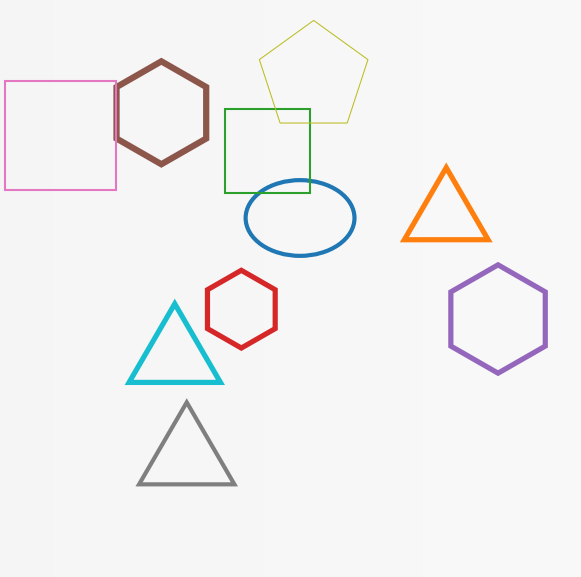[{"shape": "oval", "thickness": 2, "radius": 0.47, "center": [0.516, 0.622]}, {"shape": "triangle", "thickness": 2.5, "radius": 0.42, "center": [0.768, 0.626]}, {"shape": "square", "thickness": 1, "radius": 0.36, "center": [0.46, 0.737]}, {"shape": "hexagon", "thickness": 2.5, "radius": 0.34, "center": [0.415, 0.464]}, {"shape": "hexagon", "thickness": 2.5, "radius": 0.47, "center": [0.857, 0.447]}, {"shape": "hexagon", "thickness": 3, "radius": 0.45, "center": [0.278, 0.804]}, {"shape": "square", "thickness": 1, "radius": 0.48, "center": [0.104, 0.764]}, {"shape": "triangle", "thickness": 2, "radius": 0.47, "center": [0.321, 0.208]}, {"shape": "pentagon", "thickness": 0.5, "radius": 0.49, "center": [0.54, 0.866]}, {"shape": "triangle", "thickness": 2.5, "radius": 0.45, "center": [0.301, 0.382]}]